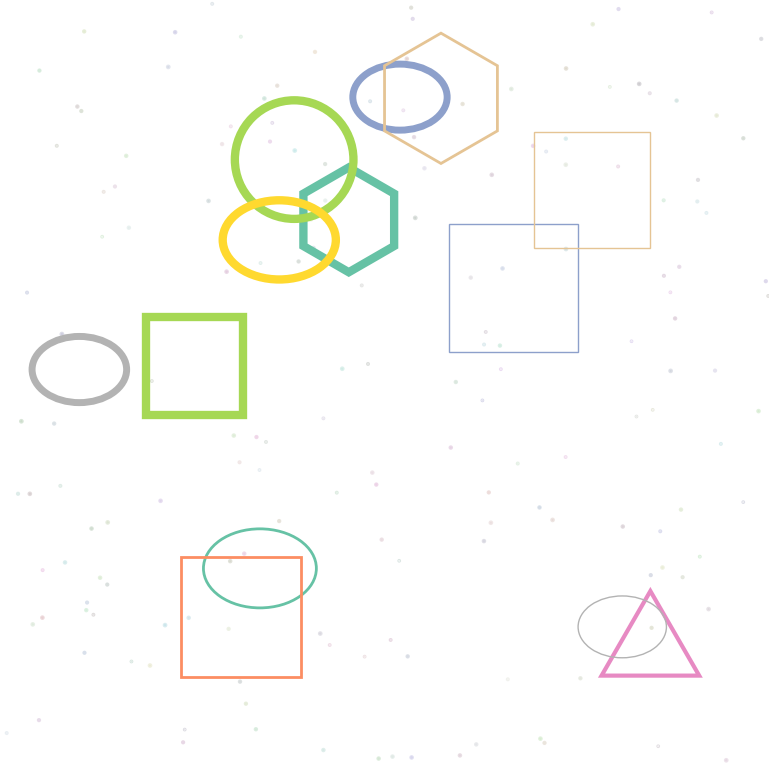[{"shape": "oval", "thickness": 1, "radius": 0.37, "center": [0.338, 0.262]}, {"shape": "hexagon", "thickness": 3, "radius": 0.34, "center": [0.453, 0.714]}, {"shape": "square", "thickness": 1, "radius": 0.39, "center": [0.313, 0.199]}, {"shape": "oval", "thickness": 2.5, "radius": 0.31, "center": [0.519, 0.874]}, {"shape": "square", "thickness": 0.5, "radius": 0.42, "center": [0.667, 0.625]}, {"shape": "triangle", "thickness": 1.5, "radius": 0.37, "center": [0.845, 0.159]}, {"shape": "circle", "thickness": 3, "radius": 0.39, "center": [0.382, 0.793]}, {"shape": "square", "thickness": 3, "radius": 0.32, "center": [0.253, 0.525]}, {"shape": "oval", "thickness": 3, "radius": 0.37, "center": [0.363, 0.688]}, {"shape": "square", "thickness": 0.5, "radius": 0.38, "center": [0.769, 0.753]}, {"shape": "hexagon", "thickness": 1, "radius": 0.42, "center": [0.573, 0.872]}, {"shape": "oval", "thickness": 0.5, "radius": 0.29, "center": [0.808, 0.186]}, {"shape": "oval", "thickness": 2.5, "radius": 0.31, "center": [0.103, 0.52]}]